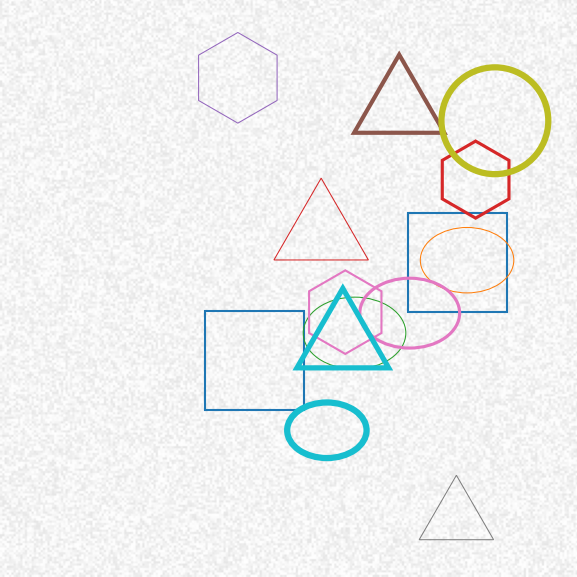[{"shape": "square", "thickness": 1, "radius": 0.43, "center": [0.792, 0.545]}, {"shape": "square", "thickness": 1, "radius": 0.43, "center": [0.441, 0.375]}, {"shape": "oval", "thickness": 0.5, "radius": 0.4, "center": [0.809, 0.549]}, {"shape": "oval", "thickness": 0.5, "radius": 0.44, "center": [0.614, 0.422]}, {"shape": "hexagon", "thickness": 1.5, "radius": 0.33, "center": [0.824, 0.688]}, {"shape": "triangle", "thickness": 0.5, "radius": 0.47, "center": [0.556, 0.596]}, {"shape": "hexagon", "thickness": 0.5, "radius": 0.39, "center": [0.412, 0.864]}, {"shape": "triangle", "thickness": 2, "radius": 0.45, "center": [0.691, 0.814]}, {"shape": "hexagon", "thickness": 1, "radius": 0.36, "center": [0.598, 0.459]}, {"shape": "oval", "thickness": 1.5, "radius": 0.43, "center": [0.709, 0.457]}, {"shape": "triangle", "thickness": 0.5, "radius": 0.37, "center": [0.79, 0.102]}, {"shape": "circle", "thickness": 3, "radius": 0.46, "center": [0.857, 0.79]}, {"shape": "oval", "thickness": 3, "radius": 0.34, "center": [0.566, 0.254]}, {"shape": "triangle", "thickness": 2.5, "radius": 0.46, "center": [0.594, 0.408]}]